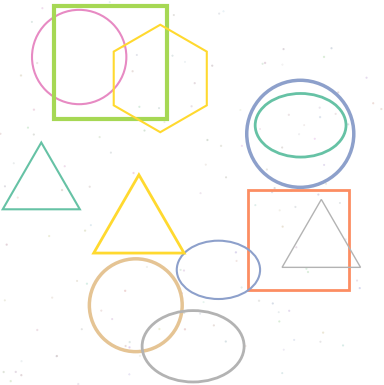[{"shape": "oval", "thickness": 2, "radius": 0.59, "center": [0.781, 0.675]}, {"shape": "triangle", "thickness": 1.5, "radius": 0.58, "center": [0.107, 0.514]}, {"shape": "square", "thickness": 2, "radius": 0.65, "center": [0.775, 0.377]}, {"shape": "oval", "thickness": 1.5, "radius": 0.54, "center": [0.567, 0.299]}, {"shape": "circle", "thickness": 2.5, "radius": 0.7, "center": [0.78, 0.652]}, {"shape": "circle", "thickness": 1.5, "radius": 0.61, "center": [0.206, 0.852]}, {"shape": "square", "thickness": 3, "radius": 0.74, "center": [0.288, 0.838]}, {"shape": "triangle", "thickness": 2, "radius": 0.68, "center": [0.361, 0.41]}, {"shape": "hexagon", "thickness": 1.5, "radius": 0.7, "center": [0.416, 0.796]}, {"shape": "circle", "thickness": 2.5, "radius": 0.6, "center": [0.353, 0.207]}, {"shape": "oval", "thickness": 2, "radius": 0.66, "center": [0.502, 0.101]}, {"shape": "triangle", "thickness": 1, "radius": 0.59, "center": [0.835, 0.364]}]